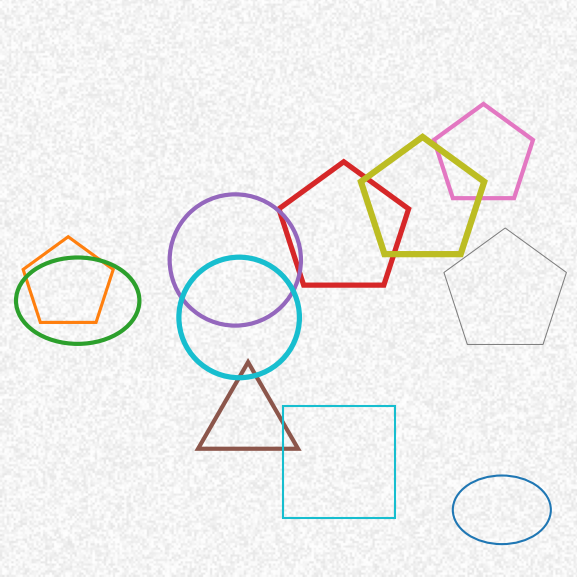[{"shape": "oval", "thickness": 1, "radius": 0.42, "center": [0.869, 0.116]}, {"shape": "pentagon", "thickness": 1.5, "radius": 0.41, "center": [0.118, 0.507]}, {"shape": "oval", "thickness": 2, "radius": 0.53, "center": [0.135, 0.478]}, {"shape": "pentagon", "thickness": 2.5, "radius": 0.59, "center": [0.595, 0.601]}, {"shape": "circle", "thickness": 2, "radius": 0.57, "center": [0.407, 0.549]}, {"shape": "triangle", "thickness": 2, "radius": 0.5, "center": [0.43, 0.272]}, {"shape": "pentagon", "thickness": 2, "radius": 0.45, "center": [0.837, 0.729]}, {"shape": "pentagon", "thickness": 0.5, "radius": 0.56, "center": [0.875, 0.493]}, {"shape": "pentagon", "thickness": 3, "radius": 0.56, "center": [0.732, 0.65]}, {"shape": "square", "thickness": 1, "radius": 0.48, "center": [0.588, 0.199]}, {"shape": "circle", "thickness": 2.5, "radius": 0.52, "center": [0.414, 0.449]}]